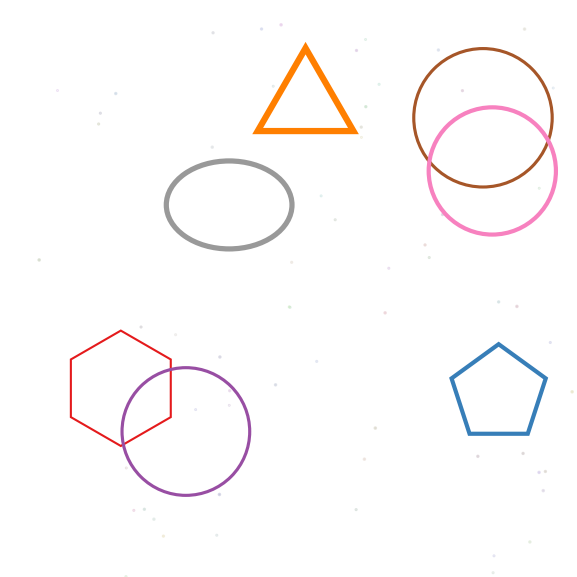[{"shape": "hexagon", "thickness": 1, "radius": 0.5, "center": [0.209, 0.327]}, {"shape": "pentagon", "thickness": 2, "radius": 0.43, "center": [0.863, 0.317]}, {"shape": "circle", "thickness": 1.5, "radius": 0.55, "center": [0.322, 0.252]}, {"shape": "triangle", "thickness": 3, "radius": 0.48, "center": [0.529, 0.82]}, {"shape": "circle", "thickness": 1.5, "radius": 0.6, "center": [0.836, 0.795]}, {"shape": "circle", "thickness": 2, "radius": 0.55, "center": [0.852, 0.703]}, {"shape": "oval", "thickness": 2.5, "radius": 0.54, "center": [0.397, 0.644]}]